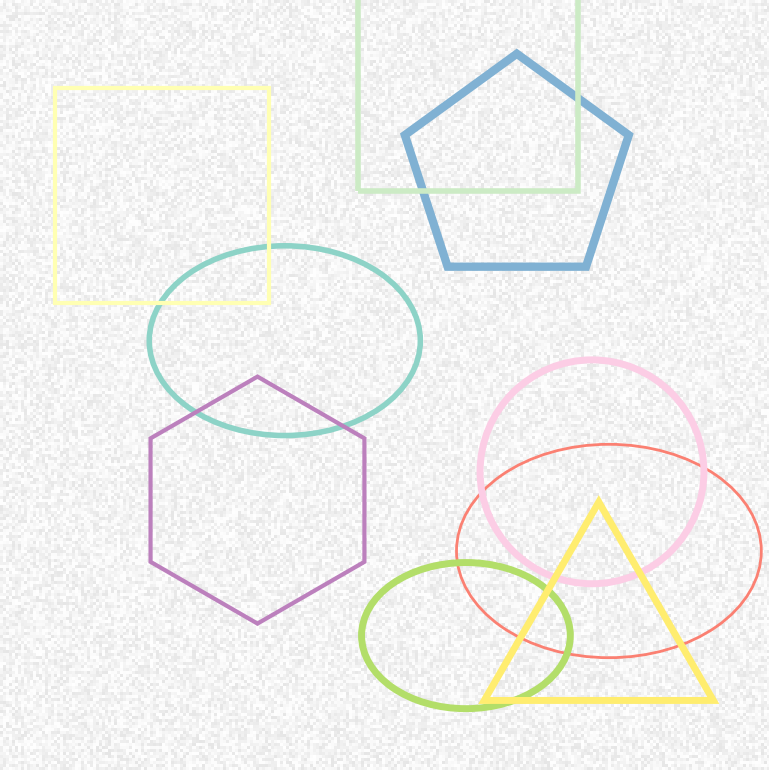[{"shape": "oval", "thickness": 2, "radius": 0.88, "center": [0.37, 0.558]}, {"shape": "square", "thickness": 1.5, "radius": 0.7, "center": [0.21, 0.746]}, {"shape": "oval", "thickness": 1, "radius": 0.99, "center": [0.791, 0.284]}, {"shape": "pentagon", "thickness": 3, "radius": 0.76, "center": [0.671, 0.777]}, {"shape": "oval", "thickness": 2.5, "radius": 0.68, "center": [0.605, 0.175]}, {"shape": "circle", "thickness": 2.5, "radius": 0.73, "center": [0.769, 0.387]}, {"shape": "hexagon", "thickness": 1.5, "radius": 0.8, "center": [0.334, 0.351]}, {"shape": "square", "thickness": 2, "radius": 0.71, "center": [0.608, 0.894]}, {"shape": "triangle", "thickness": 2.5, "radius": 0.86, "center": [0.778, 0.176]}]